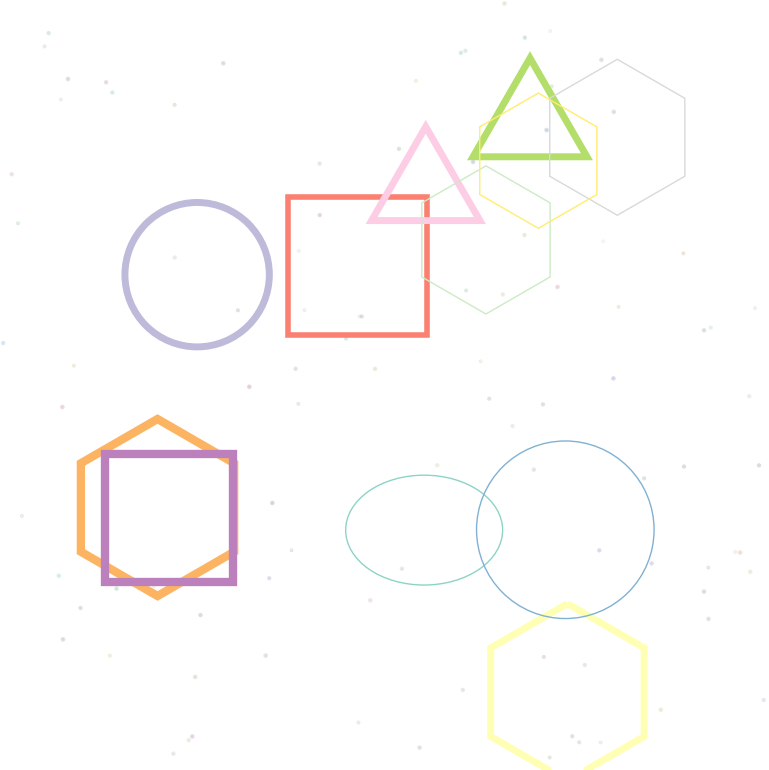[{"shape": "oval", "thickness": 0.5, "radius": 0.51, "center": [0.551, 0.312]}, {"shape": "hexagon", "thickness": 2.5, "radius": 0.58, "center": [0.737, 0.101]}, {"shape": "circle", "thickness": 2.5, "radius": 0.47, "center": [0.256, 0.643]}, {"shape": "square", "thickness": 2, "radius": 0.45, "center": [0.464, 0.654]}, {"shape": "circle", "thickness": 0.5, "radius": 0.58, "center": [0.734, 0.312]}, {"shape": "hexagon", "thickness": 3, "radius": 0.57, "center": [0.205, 0.341]}, {"shape": "triangle", "thickness": 2.5, "radius": 0.43, "center": [0.688, 0.839]}, {"shape": "triangle", "thickness": 2.5, "radius": 0.41, "center": [0.553, 0.754]}, {"shape": "hexagon", "thickness": 0.5, "radius": 0.51, "center": [0.802, 0.822]}, {"shape": "square", "thickness": 3, "radius": 0.42, "center": [0.219, 0.327]}, {"shape": "hexagon", "thickness": 0.5, "radius": 0.48, "center": [0.631, 0.688]}, {"shape": "hexagon", "thickness": 0.5, "radius": 0.44, "center": [0.699, 0.791]}]